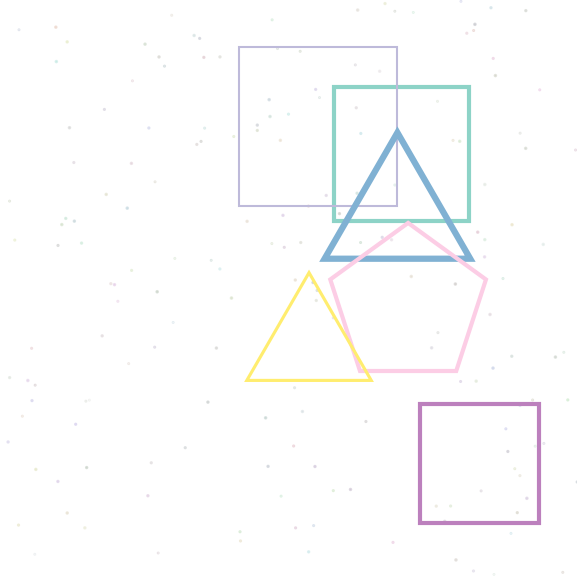[{"shape": "square", "thickness": 2, "radius": 0.58, "center": [0.695, 0.732]}, {"shape": "square", "thickness": 1, "radius": 0.68, "center": [0.551, 0.78]}, {"shape": "triangle", "thickness": 3, "radius": 0.73, "center": [0.688, 0.624]}, {"shape": "pentagon", "thickness": 2, "radius": 0.71, "center": [0.707, 0.471]}, {"shape": "square", "thickness": 2, "radius": 0.51, "center": [0.83, 0.197]}, {"shape": "triangle", "thickness": 1.5, "radius": 0.62, "center": [0.535, 0.403]}]